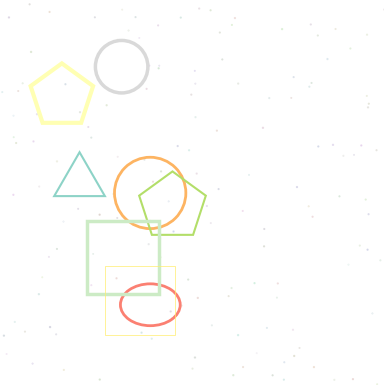[{"shape": "triangle", "thickness": 1.5, "radius": 0.38, "center": [0.207, 0.529]}, {"shape": "pentagon", "thickness": 3, "radius": 0.43, "center": [0.161, 0.75]}, {"shape": "oval", "thickness": 2, "radius": 0.39, "center": [0.39, 0.208]}, {"shape": "circle", "thickness": 2, "radius": 0.46, "center": [0.39, 0.499]}, {"shape": "pentagon", "thickness": 1.5, "radius": 0.46, "center": [0.448, 0.464]}, {"shape": "circle", "thickness": 2.5, "radius": 0.34, "center": [0.316, 0.827]}, {"shape": "square", "thickness": 2.5, "radius": 0.47, "center": [0.32, 0.331]}, {"shape": "square", "thickness": 0.5, "radius": 0.45, "center": [0.364, 0.22]}]